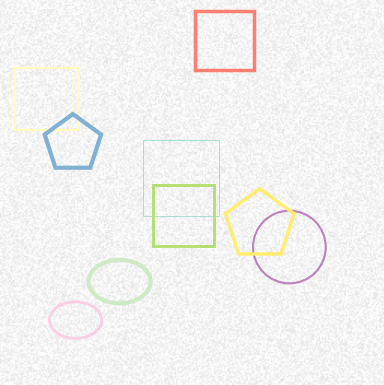[{"shape": "square", "thickness": 0.5, "radius": 0.49, "center": [0.47, 0.538]}, {"shape": "square", "thickness": 1.5, "radius": 0.4, "center": [0.121, 0.743]}, {"shape": "square", "thickness": 2.5, "radius": 0.38, "center": [0.584, 0.895]}, {"shape": "pentagon", "thickness": 3, "radius": 0.39, "center": [0.189, 0.627]}, {"shape": "square", "thickness": 2, "radius": 0.4, "center": [0.477, 0.44]}, {"shape": "oval", "thickness": 2, "radius": 0.34, "center": [0.196, 0.169]}, {"shape": "circle", "thickness": 1.5, "radius": 0.47, "center": [0.752, 0.358]}, {"shape": "oval", "thickness": 3, "radius": 0.4, "center": [0.311, 0.269]}, {"shape": "pentagon", "thickness": 2.5, "radius": 0.47, "center": [0.675, 0.416]}]